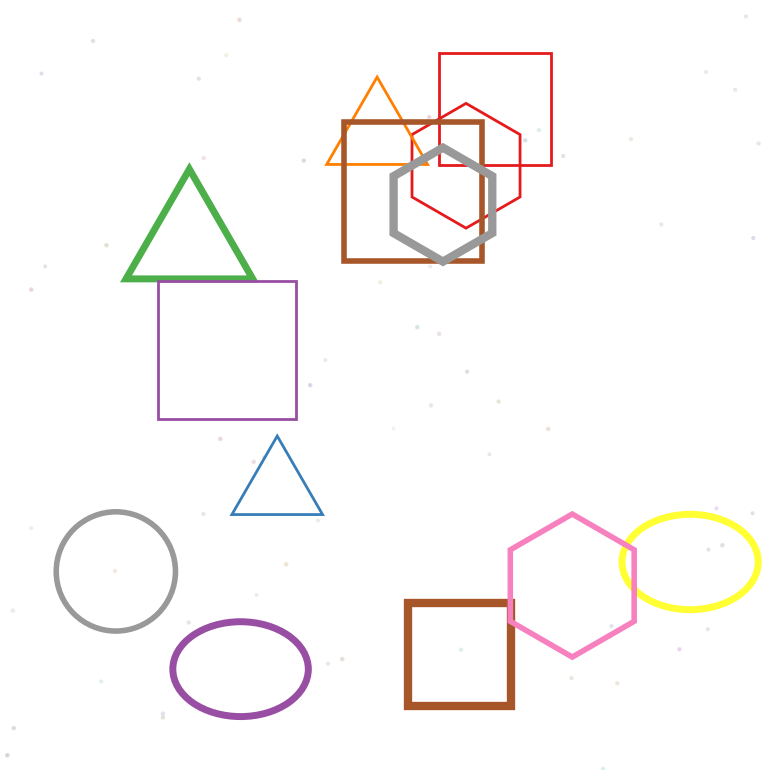[{"shape": "hexagon", "thickness": 1, "radius": 0.41, "center": [0.605, 0.785]}, {"shape": "square", "thickness": 1, "radius": 0.36, "center": [0.643, 0.858]}, {"shape": "triangle", "thickness": 1, "radius": 0.34, "center": [0.36, 0.366]}, {"shape": "triangle", "thickness": 2.5, "radius": 0.48, "center": [0.246, 0.685]}, {"shape": "square", "thickness": 1, "radius": 0.45, "center": [0.295, 0.546]}, {"shape": "oval", "thickness": 2.5, "radius": 0.44, "center": [0.312, 0.131]}, {"shape": "triangle", "thickness": 1, "radius": 0.38, "center": [0.49, 0.824]}, {"shape": "oval", "thickness": 2.5, "radius": 0.44, "center": [0.896, 0.27]}, {"shape": "square", "thickness": 3, "radius": 0.33, "center": [0.597, 0.15]}, {"shape": "square", "thickness": 2, "radius": 0.45, "center": [0.536, 0.752]}, {"shape": "hexagon", "thickness": 2, "radius": 0.46, "center": [0.743, 0.24]}, {"shape": "hexagon", "thickness": 3, "radius": 0.37, "center": [0.575, 0.734]}, {"shape": "circle", "thickness": 2, "radius": 0.39, "center": [0.15, 0.258]}]